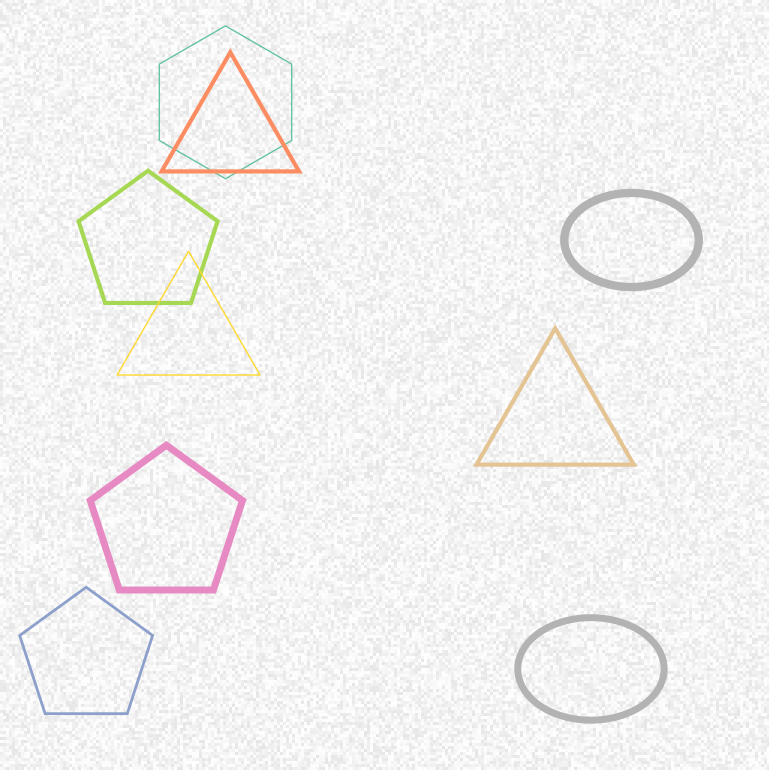[{"shape": "hexagon", "thickness": 0.5, "radius": 0.5, "center": [0.293, 0.867]}, {"shape": "triangle", "thickness": 1.5, "radius": 0.52, "center": [0.299, 0.829]}, {"shape": "pentagon", "thickness": 1, "radius": 0.45, "center": [0.112, 0.147]}, {"shape": "pentagon", "thickness": 2.5, "radius": 0.52, "center": [0.216, 0.318]}, {"shape": "pentagon", "thickness": 1.5, "radius": 0.47, "center": [0.192, 0.683]}, {"shape": "triangle", "thickness": 0.5, "radius": 0.54, "center": [0.245, 0.567]}, {"shape": "triangle", "thickness": 1.5, "radius": 0.59, "center": [0.721, 0.456]}, {"shape": "oval", "thickness": 3, "radius": 0.44, "center": [0.82, 0.688]}, {"shape": "oval", "thickness": 2.5, "radius": 0.48, "center": [0.767, 0.131]}]